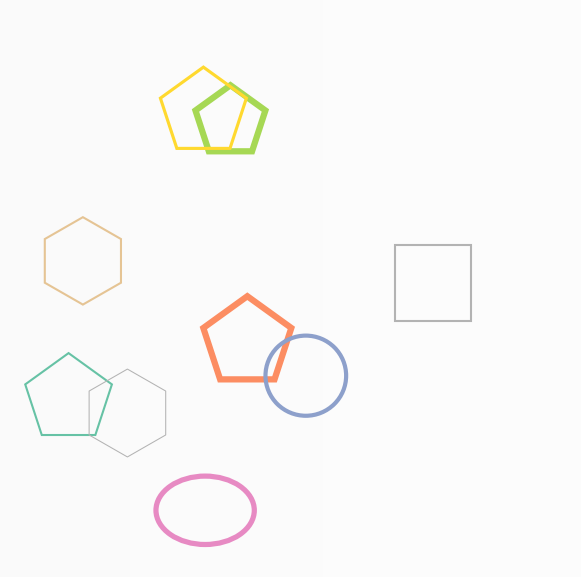[{"shape": "pentagon", "thickness": 1, "radius": 0.39, "center": [0.118, 0.309]}, {"shape": "pentagon", "thickness": 3, "radius": 0.4, "center": [0.426, 0.407]}, {"shape": "circle", "thickness": 2, "radius": 0.35, "center": [0.526, 0.349]}, {"shape": "oval", "thickness": 2.5, "radius": 0.42, "center": [0.353, 0.115]}, {"shape": "pentagon", "thickness": 3, "radius": 0.32, "center": [0.396, 0.788]}, {"shape": "pentagon", "thickness": 1.5, "radius": 0.39, "center": [0.35, 0.805]}, {"shape": "hexagon", "thickness": 1, "radius": 0.38, "center": [0.143, 0.547]}, {"shape": "hexagon", "thickness": 0.5, "radius": 0.38, "center": [0.219, 0.284]}, {"shape": "square", "thickness": 1, "radius": 0.33, "center": [0.745, 0.509]}]